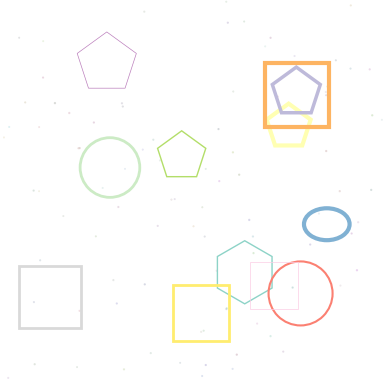[{"shape": "hexagon", "thickness": 1, "radius": 0.41, "center": [0.636, 0.293]}, {"shape": "pentagon", "thickness": 3, "radius": 0.3, "center": [0.75, 0.671]}, {"shape": "pentagon", "thickness": 2.5, "radius": 0.33, "center": [0.77, 0.76]}, {"shape": "circle", "thickness": 1.5, "radius": 0.42, "center": [0.781, 0.238]}, {"shape": "oval", "thickness": 3, "radius": 0.3, "center": [0.849, 0.418]}, {"shape": "square", "thickness": 3, "radius": 0.42, "center": [0.771, 0.754]}, {"shape": "pentagon", "thickness": 1, "radius": 0.33, "center": [0.472, 0.594]}, {"shape": "square", "thickness": 0.5, "radius": 0.31, "center": [0.712, 0.258]}, {"shape": "square", "thickness": 2, "radius": 0.4, "center": [0.131, 0.229]}, {"shape": "pentagon", "thickness": 0.5, "radius": 0.4, "center": [0.277, 0.836]}, {"shape": "circle", "thickness": 2, "radius": 0.39, "center": [0.286, 0.565]}, {"shape": "square", "thickness": 2, "radius": 0.37, "center": [0.522, 0.187]}]